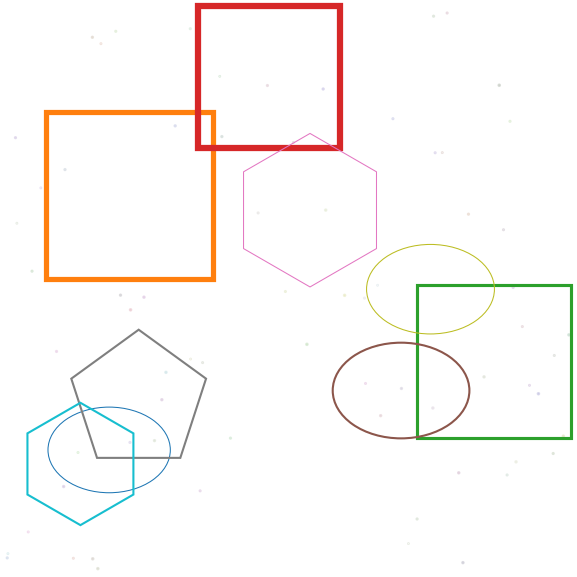[{"shape": "oval", "thickness": 0.5, "radius": 0.53, "center": [0.189, 0.22]}, {"shape": "square", "thickness": 2.5, "radius": 0.72, "center": [0.224, 0.661]}, {"shape": "square", "thickness": 1.5, "radius": 0.66, "center": [0.855, 0.374]}, {"shape": "square", "thickness": 3, "radius": 0.62, "center": [0.465, 0.865]}, {"shape": "oval", "thickness": 1, "radius": 0.59, "center": [0.694, 0.323]}, {"shape": "hexagon", "thickness": 0.5, "radius": 0.66, "center": [0.537, 0.635]}, {"shape": "pentagon", "thickness": 1, "radius": 0.61, "center": [0.24, 0.306]}, {"shape": "oval", "thickness": 0.5, "radius": 0.55, "center": [0.745, 0.498]}, {"shape": "hexagon", "thickness": 1, "radius": 0.53, "center": [0.139, 0.196]}]